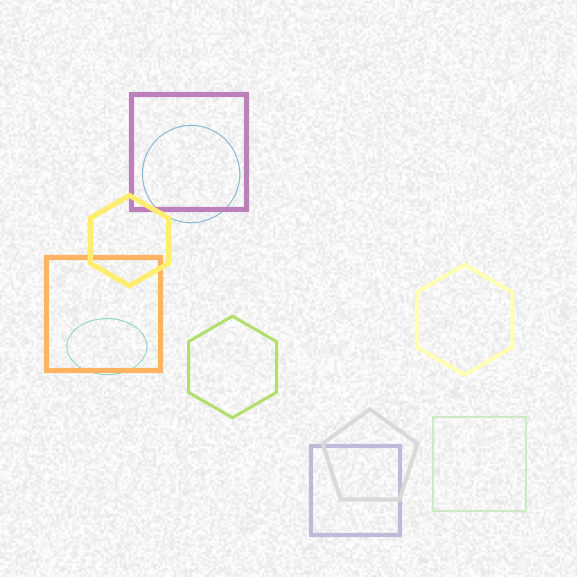[{"shape": "oval", "thickness": 0.5, "radius": 0.35, "center": [0.185, 0.399]}, {"shape": "hexagon", "thickness": 2, "radius": 0.48, "center": [0.805, 0.446]}, {"shape": "square", "thickness": 2, "radius": 0.38, "center": [0.616, 0.15]}, {"shape": "circle", "thickness": 0.5, "radius": 0.42, "center": [0.331, 0.698]}, {"shape": "square", "thickness": 2.5, "radius": 0.49, "center": [0.178, 0.456]}, {"shape": "hexagon", "thickness": 1.5, "radius": 0.44, "center": [0.403, 0.364]}, {"shape": "pentagon", "thickness": 2, "radius": 0.43, "center": [0.641, 0.204]}, {"shape": "square", "thickness": 2.5, "radius": 0.5, "center": [0.326, 0.736]}, {"shape": "square", "thickness": 1, "radius": 0.4, "center": [0.83, 0.196]}, {"shape": "hexagon", "thickness": 2.5, "radius": 0.39, "center": [0.224, 0.582]}]